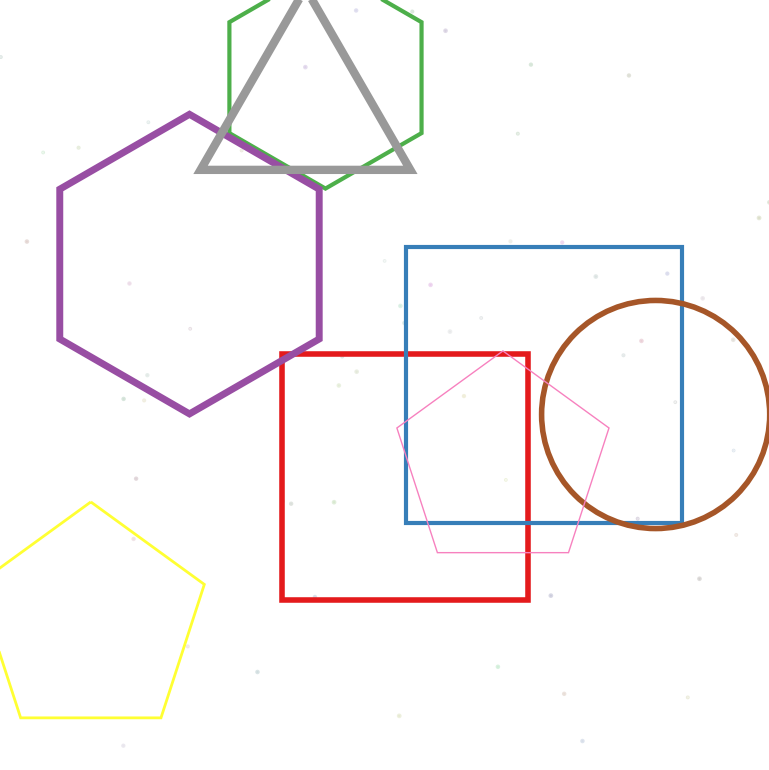[{"shape": "square", "thickness": 2, "radius": 0.8, "center": [0.526, 0.381]}, {"shape": "square", "thickness": 1.5, "radius": 0.9, "center": [0.706, 0.5]}, {"shape": "hexagon", "thickness": 1.5, "radius": 0.72, "center": [0.423, 0.899]}, {"shape": "hexagon", "thickness": 2.5, "radius": 0.97, "center": [0.246, 0.657]}, {"shape": "pentagon", "thickness": 1, "radius": 0.78, "center": [0.118, 0.193]}, {"shape": "circle", "thickness": 2, "radius": 0.74, "center": [0.851, 0.462]}, {"shape": "pentagon", "thickness": 0.5, "radius": 0.72, "center": [0.653, 0.399]}, {"shape": "triangle", "thickness": 3, "radius": 0.79, "center": [0.397, 0.858]}]